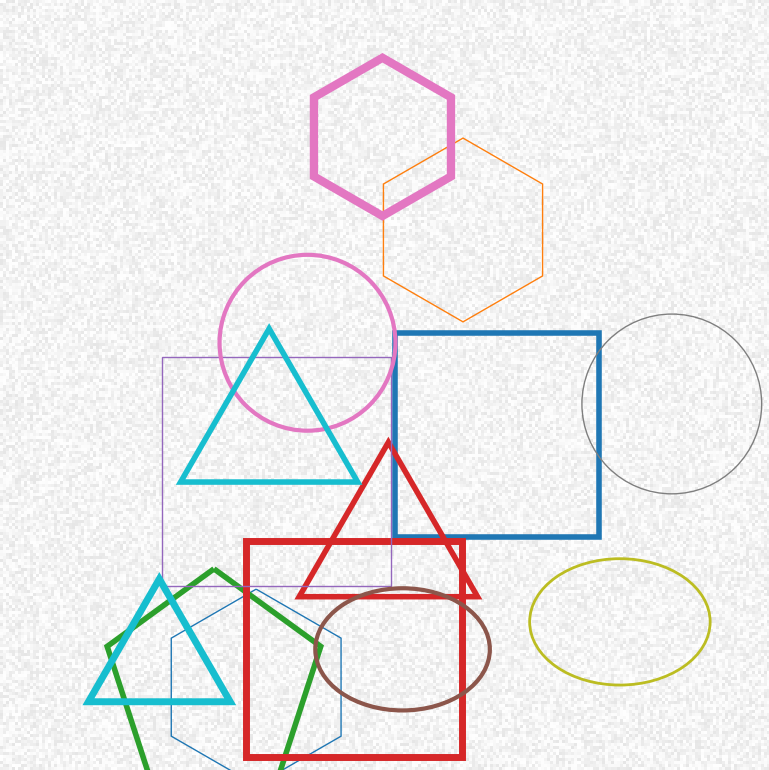[{"shape": "square", "thickness": 2, "radius": 0.66, "center": [0.645, 0.435]}, {"shape": "hexagon", "thickness": 0.5, "radius": 0.64, "center": [0.333, 0.108]}, {"shape": "hexagon", "thickness": 0.5, "radius": 0.6, "center": [0.601, 0.701]}, {"shape": "pentagon", "thickness": 2, "radius": 0.73, "center": [0.278, 0.115]}, {"shape": "square", "thickness": 2.5, "radius": 0.7, "center": [0.46, 0.158]}, {"shape": "triangle", "thickness": 2, "radius": 0.67, "center": [0.504, 0.292]}, {"shape": "square", "thickness": 0.5, "radius": 0.74, "center": [0.359, 0.388]}, {"shape": "oval", "thickness": 1.5, "radius": 0.57, "center": [0.523, 0.157]}, {"shape": "hexagon", "thickness": 3, "radius": 0.51, "center": [0.497, 0.822]}, {"shape": "circle", "thickness": 1.5, "radius": 0.57, "center": [0.399, 0.555]}, {"shape": "circle", "thickness": 0.5, "radius": 0.58, "center": [0.872, 0.475]}, {"shape": "oval", "thickness": 1, "radius": 0.59, "center": [0.805, 0.192]}, {"shape": "triangle", "thickness": 2, "radius": 0.66, "center": [0.35, 0.44]}, {"shape": "triangle", "thickness": 2.5, "radius": 0.53, "center": [0.207, 0.142]}]